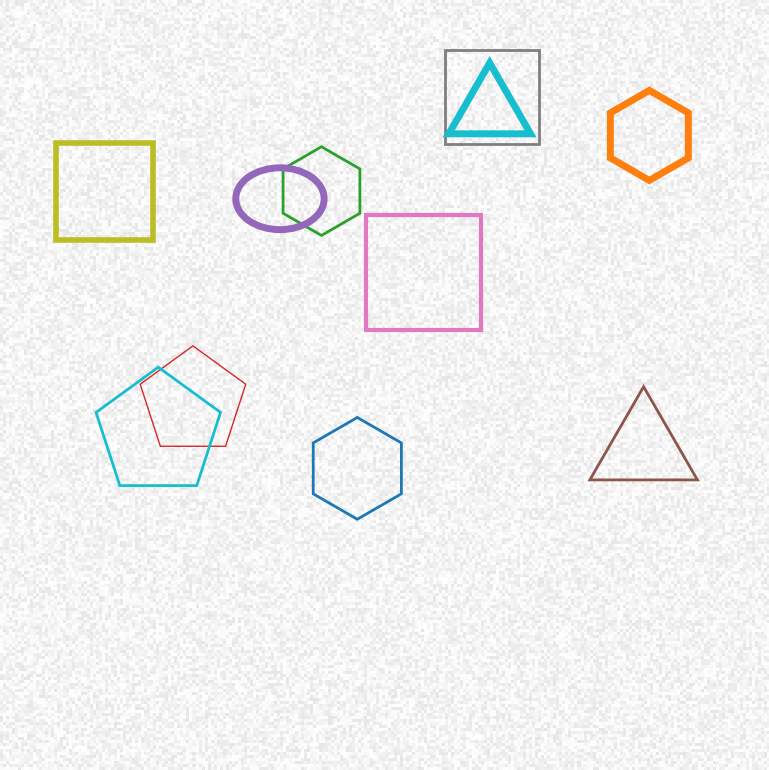[{"shape": "hexagon", "thickness": 1, "radius": 0.33, "center": [0.464, 0.392]}, {"shape": "hexagon", "thickness": 2.5, "radius": 0.29, "center": [0.843, 0.824]}, {"shape": "hexagon", "thickness": 1, "radius": 0.29, "center": [0.418, 0.752]}, {"shape": "pentagon", "thickness": 0.5, "radius": 0.36, "center": [0.251, 0.479]}, {"shape": "oval", "thickness": 2.5, "radius": 0.29, "center": [0.364, 0.742]}, {"shape": "triangle", "thickness": 1, "radius": 0.4, "center": [0.836, 0.417]}, {"shape": "square", "thickness": 1.5, "radius": 0.37, "center": [0.551, 0.647]}, {"shape": "square", "thickness": 1, "radius": 0.3, "center": [0.639, 0.874]}, {"shape": "square", "thickness": 2, "radius": 0.31, "center": [0.136, 0.751]}, {"shape": "pentagon", "thickness": 1, "radius": 0.42, "center": [0.206, 0.438]}, {"shape": "triangle", "thickness": 2.5, "radius": 0.31, "center": [0.636, 0.857]}]